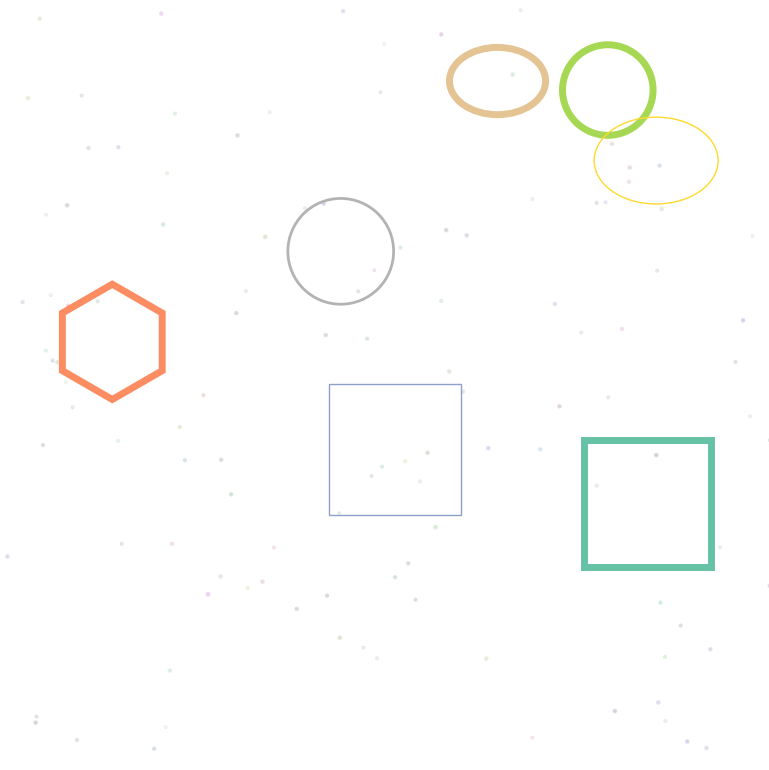[{"shape": "square", "thickness": 2.5, "radius": 0.41, "center": [0.841, 0.346]}, {"shape": "hexagon", "thickness": 2.5, "radius": 0.37, "center": [0.146, 0.556]}, {"shape": "square", "thickness": 0.5, "radius": 0.43, "center": [0.513, 0.416]}, {"shape": "circle", "thickness": 2.5, "radius": 0.29, "center": [0.789, 0.883]}, {"shape": "oval", "thickness": 0.5, "radius": 0.4, "center": [0.852, 0.791]}, {"shape": "oval", "thickness": 2.5, "radius": 0.31, "center": [0.646, 0.895]}, {"shape": "circle", "thickness": 1, "radius": 0.34, "center": [0.443, 0.674]}]